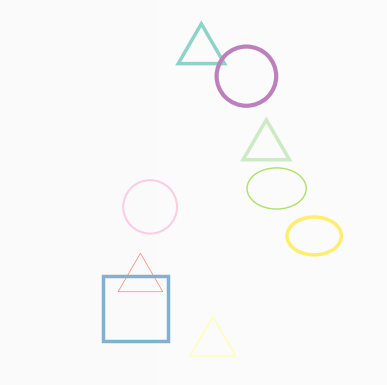[{"shape": "triangle", "thickness": 2.5, "radius": 0.34, "center": [0.52, 0.869]}, {"shape": "triangle", "thickness": 1, "radius": 0.34, "center": [0.549, 0.11]}, {"shape": "triangle", "thickness": 0.5, "radius": 0.33, "center": [0.362, 0.276]}, {"shape": "square", "thickness": 2.5, "radius": 0.42, "center": [0.351, 0.2]}, {"shape": "oval", "thickness": 1, "radius": 0.38, "center": [0.714, 0.51]}, {"shape": "circle", "thickness": 1.5, "radius": 0.35, "center": [0.387, 0.463]}, {"shape": "circle", "thickness": 3, "radius": 0.38, "center": [0.636, 0.802]}, {"shape": "triangle", "thickness": 2.5, "radius": 0.35, "center": [0.687, 0.62]}, {"shape": "oval", "thickness": 2.5, "radius": 0.35, "center": [0.811, 0.387]}]